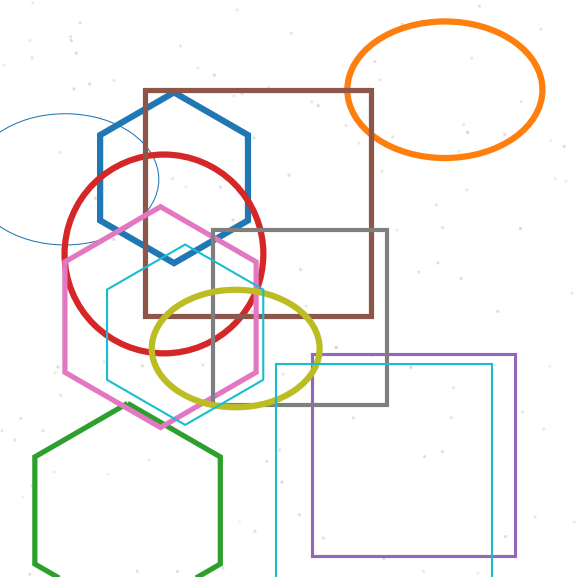[{"shape": "oval", "thickness": 0.5, "radius": 0.81, "center": [0.113, 0.689]}, {"shape": "hexagon", "thickness": 3, "radius": 0.74, "center": [0.301, 0.691]}, {"shape": "oval", "thickness": 3, "radius": 0.84, "center": [0.77, 0.844]}, {"shape": "hexagon", "thickness": 2.5, "radius": 0.93, "center": [0.221, 0.115]}, {"shape": "circle", "thickness": 3, "radius": 0.86, "center": [0.284, 0.559]}, {"shape": "square", "thickness": 1.5, "radius": 0.88, "center": [0.716, 0.211]}, {"shape": "square", "thickness": 2.5, "radius": 0.98, "center": [0.446, 0.648]}, {"shape": "hexagon", "thickness": 2.5, "radius": 0.96, "center": [0.278, 0.45]}, {"shape": "square", "thickness": 2, "radius": 0.76, "center": [0.519, 0.45]}, {"shape": "oval", "thickness": 3, "radius": 0.73, "center": [0.408, 0.396]}, {"shape": "square", "thickness": 1, "radius": 0.93, "center": [0.664, 0.182]}, {"shape": "hexagon", "thickness": 1, "radius": 0.78, "center": [0.321, 0.42]}]